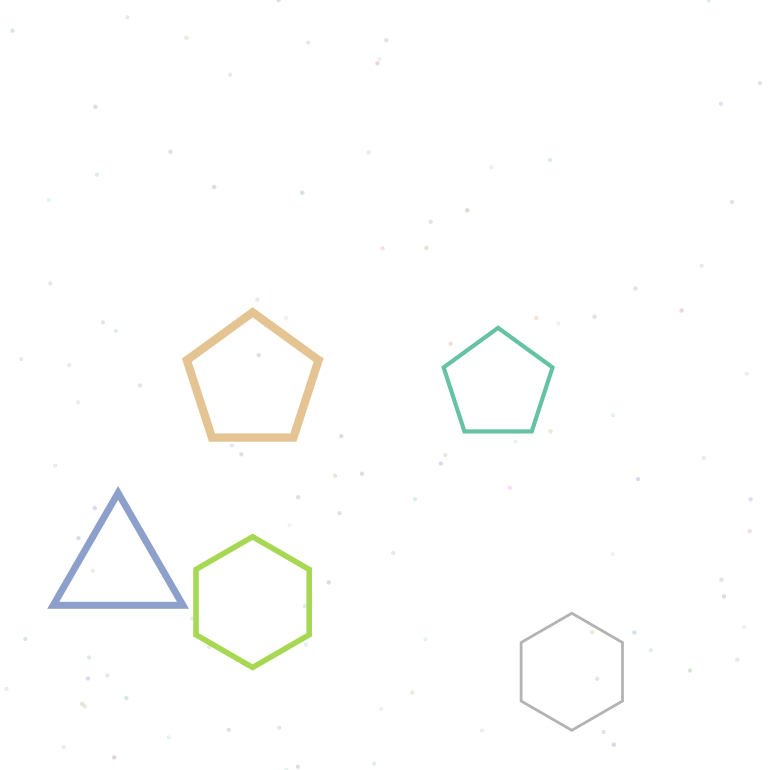[{"shape": "pentagon", "thickness": 1.5, "radius": 0.37, "center": [0.647, 0.5]}, {"shape": "triangle", "thickness": 2.5, "radius": 0.49, "center": [0.153, 0.263]}, {"shape": "hexagon", "thickness": 2, "radius": 0.42, "center": [0.328, 0.218]}, {"shape": "pentagon", "thickness": 3, "radius": 0.45, "center": [0.328, 0.504]}, {"shape": "hexagon", "thickness": 1, "radius": 0.38, "center": [0.743, 0.128]}]